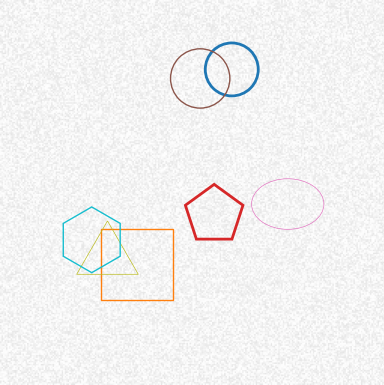[{"shape": "circle", "thickness": 2, "radius": 0.34, "center": [0.602, 0.82]}, {"shape": "square", "thickness": 1, "radius": 0.46, "center": [0.356, 0.313]}, {"shape": "pentagon", "thickness": 2, "radius": 0.39, "center": [0.556, 0.443]}, {"shape": "circle", "thickness": 1, "radius": 0.39, "center": [0.52, 0.796]}, {"shape": "oval", "thickness": 0.5, "radius": 0.47, "center": [0.747, 0.47]}, {"shape": "triangle", "thickness": 0.5, "radius": 0.46, "center": [0.279, 0.334]}, {"shape": "hexagon", "thickness": 1, "radius": 0.43, "center": [0.238, 0.377]}]